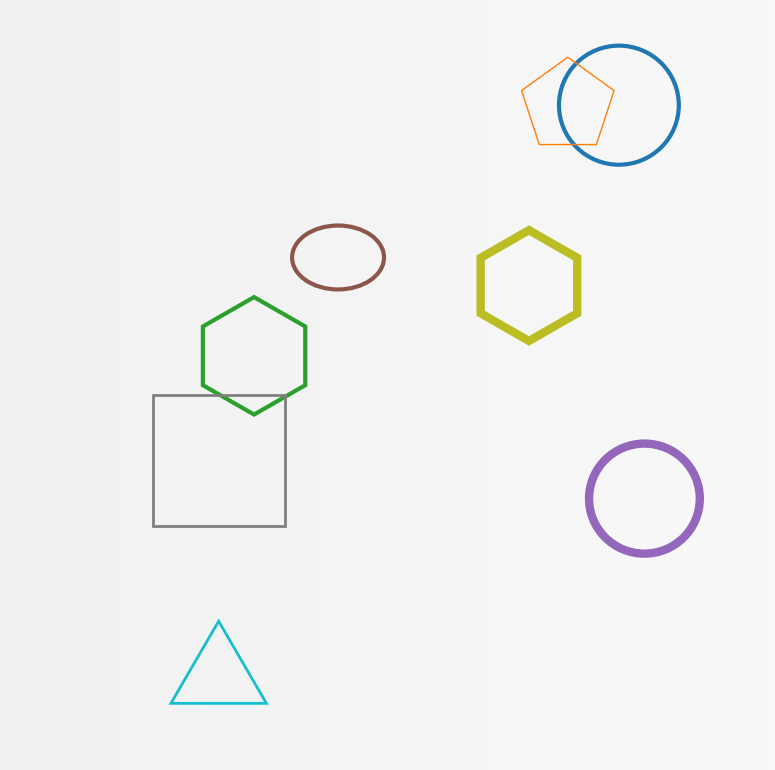[{"shape": "circle", "thickness": 1.5, "radius": 0.39, "center": [0.799, 0.863]}, {"shape": "pentagon", "thickness": 0.5, "radius": 0.31, "center": [0.733, 0.863]}, {"shape": "hexagon", "thickness": 1.5, "radius": 0.38, "center": [0.328, 0.538]}, {"shape": "circle", "thickness": 3, "radius": 0.36, "center": [0.832, 0.352]}, {"shape": "oval", "thickness": 1.5, "radius": 0.3, "center": [0.436, 0.666]}, {"shape": "square", "thickness": 1, "radius": 0.43, "center": [0.282, 0.402]}, {"shape": "hexagon", "thickness": 3, "radius": 0.36, "center": [0.683, 0.629]}, {"shape": "triangle", "thickness": 1, "radius": 0.36, "center": [0.282, 0.122]}]